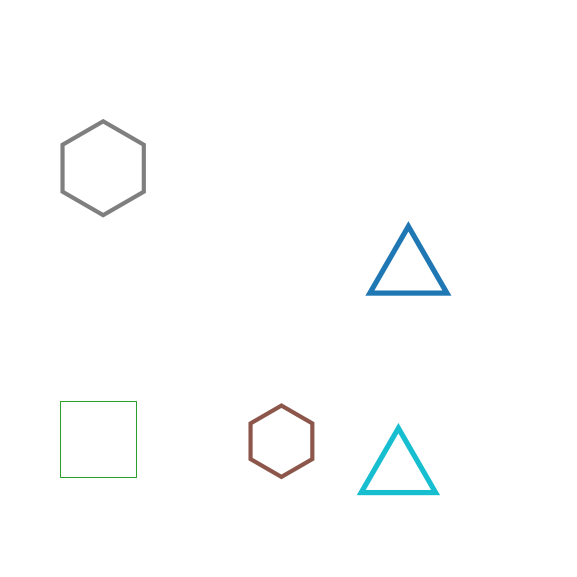[{"shape": "triangle", "thickness": 2.5, "radius": 0.39, "center": [0.707, 0.53]}, {"shape": "square", "thickness": 0.5, "radius": 0.33, "center": [0.17, 0.239]}, {"shape": "hexagon", "thickness": 2, "radius": 0.31, "center": [0.487, 0.235]}, {"shape": "hexagon", "thickness": 2, "radius": 0.41, "center": [0.179, 0.708]}, {"shape": "triangle", "thickness": 2.5, "radius": 0.37, "center": [0.69, 0.183]}]